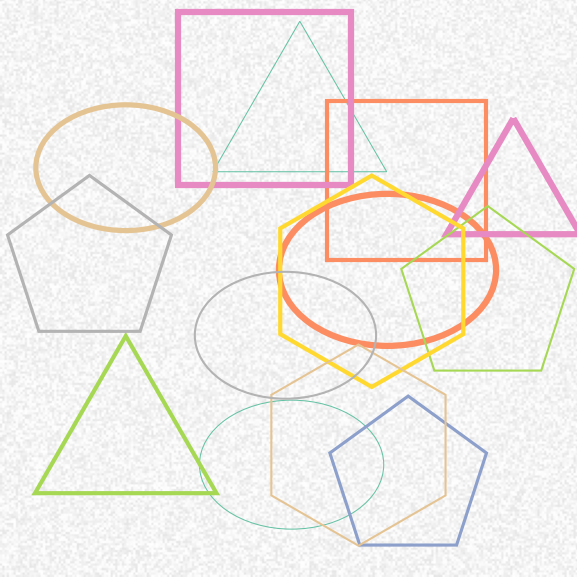[{"shape": "oval", "thickness": 0.5, "radius": 0.8, "center": [0.505, 0.195]}, {"shape": "triangle", "thickness": 0.5, "radius": 0.87, "center": [0.519, 0.789]}, {"shape": "oval", "thickness": 3, "radius": 0.94, "center": [0.671, 0.532]}, {"shape": "square", "thickness": 2, "radius": 0.69, "center": [0.704, 0.687]}, {"shape": "pentagon", "thickness": 1.5, "radius": 0.71, "center": [0.707, 0.171]}, {"shape": "triangle", "thickness": 3, "radius": 0.67, "center": [0.889, 0.66]}, {"shape": "square", "thickness": 3, "radius": 0.75, "center": [0.458, 0.828]}, {"shape": "pentagon", "thickness": 1, "radius": 0.79, "center": [0.845, 0.485]}, {"shape": "triangle", "thickness": 2, "radius": 0.91, "center": [0.218, 0.236]}, {"shape": "hexagon", "thickness": 2, "radius": 0.92, "center": [0.644, 0.512]}, {"shape": "hexagon", "thickness": 1, "radius": 0.87, "center": [0.621, 0.228]}, {"shape": "oval", "thickness": 2.5, "radius": 0.78, "center": [0.218, 0.709]}, {"shape": "oval", "thickness": 1, "radius": 0.78, "center": [0.494, 0.419]}, {"shape": "pentagon", "thickness": 1.5, "radius": 0.75, "center": [0.155, 0.546]}]